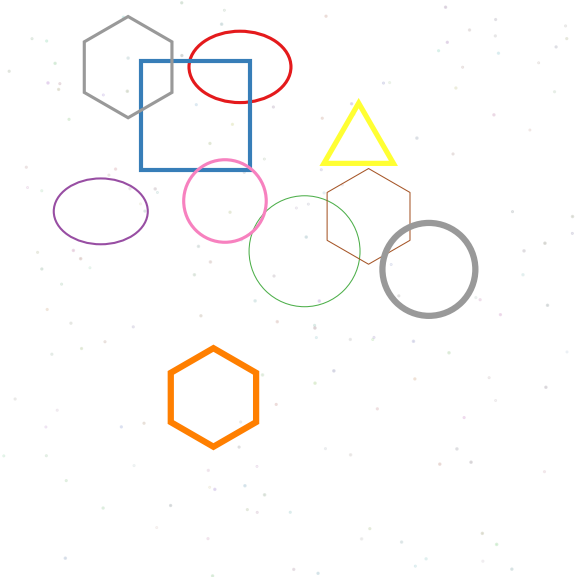[{"shape": "oval", "thickness": 1.5, "radius": 0.44, "center": [0.416, 0.883]}, {"shape": "square", "thickness": 2, "radius": 0.47, "center": [0.338, 0.799]}, {"shape": "circle", "thickness": 0.5, "radius": 0.48, "center": [0.527, 0.564]}, {"shape": "oval", "thickness": 1, "radius": 0.41, "center": [0.175, 0.633]}, {"shape": "hexagon", "thickness": 3, "radius": 0.43, "center": [0.37, 0.311]}, {"shape": "triangle", "thickness": 2.5, "radius": 0.35, "center": [0.621, 0.751]}, {"shape": "hexagon", "thickness": 0.5, "radius": 0.41, "center": [0.638, 0.624]}, {"shape": "circle", "thickness": 1.5, "radius": 0.36, "center": [0.39, 0.651]}, {"shape": "hexagon", "thickness": 1.5, "radius": 0.44, "center": [0.222, 0.883]}, {"shape": "circle", "thickness": 3, "radius": 0.4, "center": [0.743, 0.533]}]